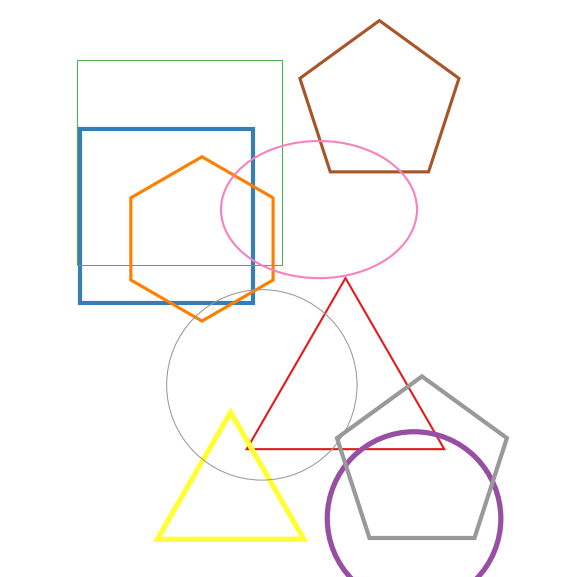[{"shape": "triangle", "thickness": 1, "radius": 0.99, "center": [0.598, 0.32]}, {"shape": "square", "thickness": 2, "radius": 0.75, "center": [0.288, 0.625]}, {"shape": "square", "thickness": 0.5, "radius": 0.89, "center": [0.31, 0.718]}, {"shape": "circle", "thickness": 2.5, "radius": 0.75, "center": [0.717, 0.101]}, {"shape": "hexagon", "thickness": 1.5, "radius": 0.71, "center": [0.35, 0.585]}, {"shape": "triangle", "thickness": 2.5, "radius": 0.73, "center": [0.399, 0.139]}, {"shape": "pentagon", "thickness": 1.5, "radius": 0.72, "center": [0.657, 0.819]}, {"shape": "oval", "thickness": 1, "radius": 0.85, "center": [0.552, 0.636]}, {"shape": "circle", "thickness": 0.5, "radius": 0.82, "center": [0.453, 0.333]}, {"shape": "pentagon", "thickness": 2, "radius": 0.77, "center": [0.731, 0.193]}]